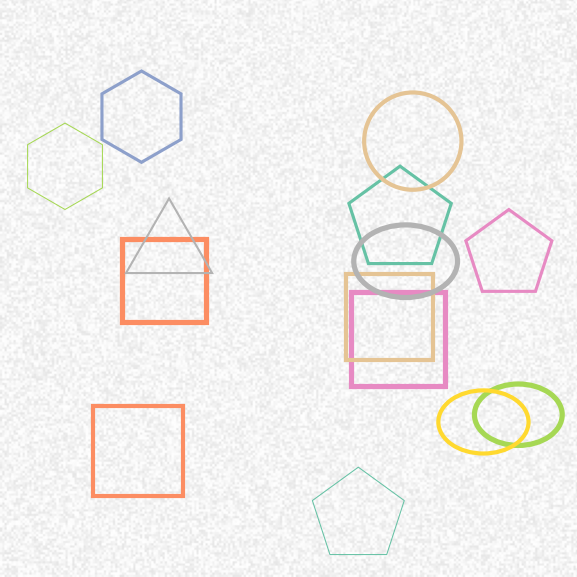[{"shape": "pentagon", "thickness": 1.5, "radius": 0.47, "center": [0.693, 0.618]}, {"shape": "pentagon", "thickness": 0.5, "radius": 0.42, "center": [0.62, 0.107]}, {"shape": "square", "thickness": 2.5, "radius": 0.36, "center": [0.283, 0.514]}, {"shape": "square", "thickness": 2, "radius": 0.39, "center": [0.239, 0.218]}, {"shape": "hexagon", "thickness": 1.5, "radius": 0.4, "center": [0.245, 0.797]}, {"shape": "pentagon", "thickness": 1.5, "radius": 0.39, "center": [0.881, 0.558]}, {"shape": "square", "thickness": 2.5, "radius": 0.41, "center": [0.689, 0.412]}, {"shape": "hexagon", "thickness": 0.5, "radius": 0.37, "center": [0.113, 0.711]}, {"shape": "oval", "thickness": 2.5, "radius": 0.38, "center": [0.898, 0.281]}, {"shape": "oval", "thickness": 2, "radius": 0.39, "center": [0.837, 0.268]}, {"shape": "square", "thickness": 2, "radius": 0.37, "center": [0.674, 0.451]}, {"shape": "circle", "thickness": 2, "radius": 0.42, "center": [0.715, 0.755]}, {"shape": "oval", "thickness": 2.5, "radius": 0.45, "center": [0.702, 0.547]}, {"shape": "triangle", "thickness": 1, "radius": 0.43, "center": [0.293, 0.569]}]